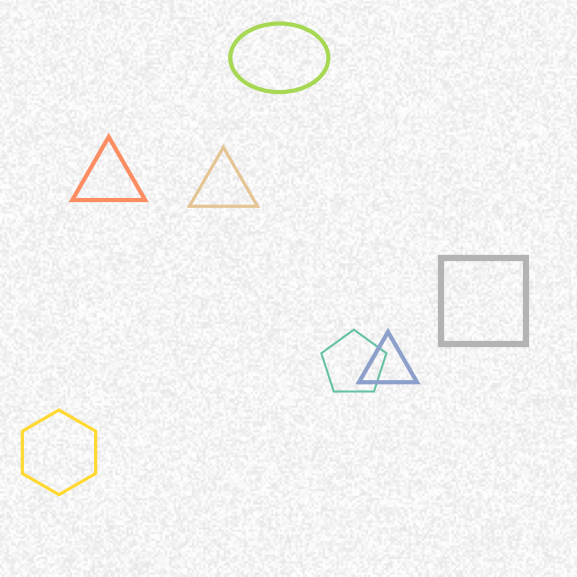[{"shape": "pentagon", "thickness": 1, "radius": 0.3, "center": [0.613, 0.369]}, {"shape": "triangle", "thickness": 2, "radius": 0.36, "center": [0.188, 0.689]}, {"shape": "triangle", "thickness": 2, "radius": 0.29, "center": [0.672, 0.366]}, {"shape": "oval", "thickness": 2, "radius": 0.42, "center": [0.484, 0.899]}, {"shape": "hexagon", "thickness": 1.5, "radius": 0.37, "center": [0.102, 0.216]}, {"shape": "triangle", "thickness": 1.5, "radius": 0.34, "center": [0.387, 0.676]}, {"shape": "square", "thickness": 3, "radius": 0.37, "center": [0.837, 0.478]}]